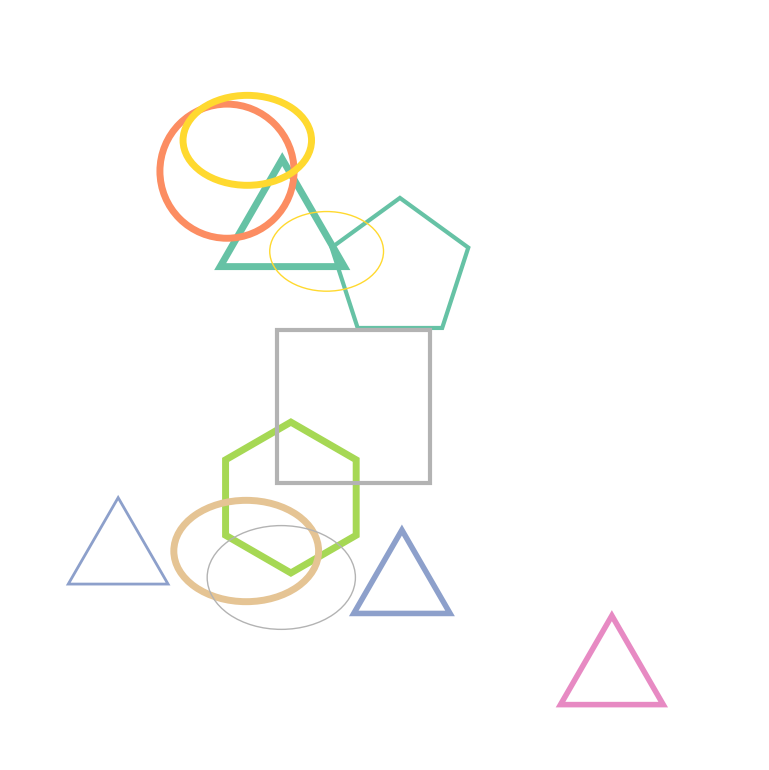[{"shape": "triangle", "thickness": 2.5, "radius": 0.47, "center": [0.367, 0.7]}, {"shape": "pentagon", "thickness": 1.5, "radius": 0.47, "center": [0.519, 0.65]}, {"shape": "circle", "thickness": 2.5, "radius": 0.44, "center": [0.295, 0.778]}, {"shape": "triangle", "thickness": 2, "radius": 0.36, "center": [0.522, 0.239]}, {"shape": "triangle", "thickness": 1, "radius": 0.37, "center": [0.153, 0.279]}, {"shape": "triangle", "thickness": 2, "radius": 0.38, "center": [0.795, 0.123]}, {"shape": "hexagon", "thickness": 2.5, "radius": 0.49, "center": [0.378, 0.354]}, {"shape": "oval", "thickness": 2.5, "radius": 0.42, "center": [0.321, 0.818]}, {"shape": "oval", "thickness": 0.5, "radius": 0.37, "center": [0.424, 0.674]}, {"shape": "oval", "thickness": 2.5, "radius": 0.47, "center": [0.32, 0.284]}, {"shape": "oval", "thickness": 0.5, "radius": 0.48, "center": [0.365, 0.25]}, {"shape": "square", "thickness": 1.5, "radius": 0.5, "center": [0.459, 0.472]}]